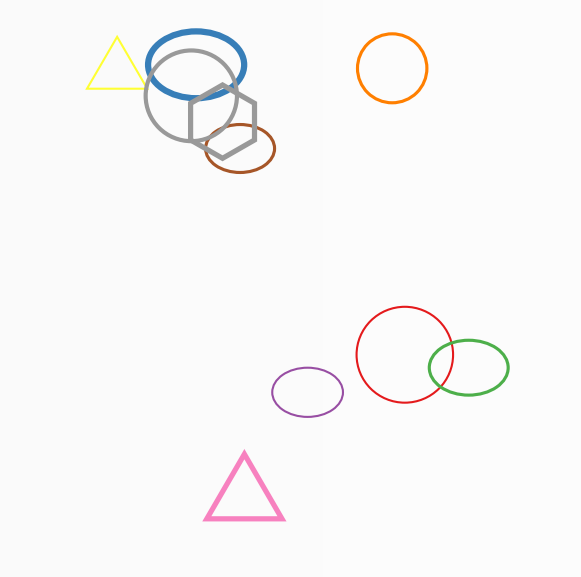[{"shape": "circle", "thickness": 1, "radius": 0.42, "center": [0.696, 0.385]}, {"shape": "oval", "thickness": 3, "radius": 0.41, "center": [0.337, 0.887]}, {"shape": "oval", "thickness": 1.5, "radius": 0.34, "center": [0.806, 0.362]}, {"shape": "oval", "thickness": 1, "radius": 0.3, "center": [0.529, 0.32]}, {"shape": "circle", "thickness": 1.5, "radius": 0.3, "center": [0.675, 0.881]}, {"shape": "triangle", "thickness": 1, "radius": 0.3, "center": [0.202, 0.875]}, {"shape": "oval", "thickness": 1.5, "radius": 0.3, "center": [0.413, 0.742]}, {"shape": "triangle", "thickness": 2.5, "radius": 0.37, "center": [0.42, 0.138]}, {"shape": "circle", "thickness": 2, "radius": 0.39, "center": [0.329, 0.833]}, {"shape": "hexagon", "thickness": 2.5, "radius": 0.32, "center": [0.383, 0.788]}]